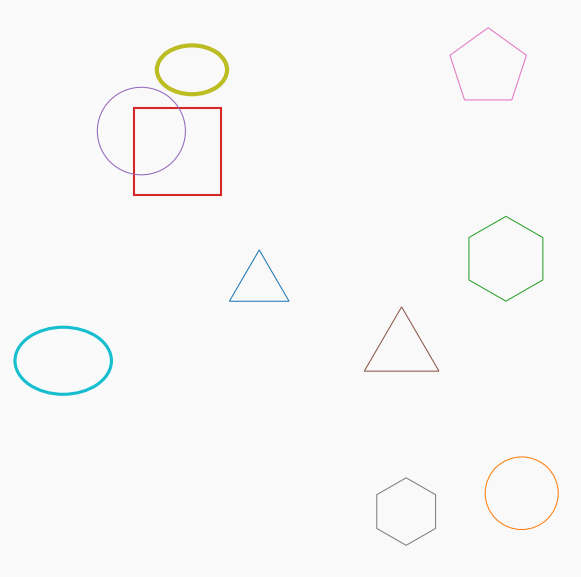[{"shape": "triangle", "thickness": 0.5, "radius": 0.3, "center": [0.446, 0.507]}, {"shape": "circle", "thickness": 0.5, "radius": 0.31, "center": [0.898, 0.145]}, {"shape": "hexagon", "thickness": 0.5, "radius": 0.37, "center": [0.87, 0.551]}, {"shape": "square", "thickness": 1, "radius": 0.37, "center": [0.305, 0.737]}, {"shape": "circle", "thickness": 0.5, "radius": 0.38, "center": [0.243, 0.772]}, {"shape": "triangle", "thickness": 0.5, "radius": 0.37, "center": [0.691, 0.394]}, {"shape": "pentagon", "thickness": 0.5, "radius": 0.35, "center": [0.84, 0.882]}, {"shape": "hexagon", "thickness": 0.5, "radius": 0.29, "center": [0.699, 0.113]}, {"shape": "oval", "thickness": 2, "radius": 0.3, "center": [0.33, 0.878]}, {"shape": "oval", "thickness": 1.5, "radius": 0.41, "center": [0.109, 0.374]}]